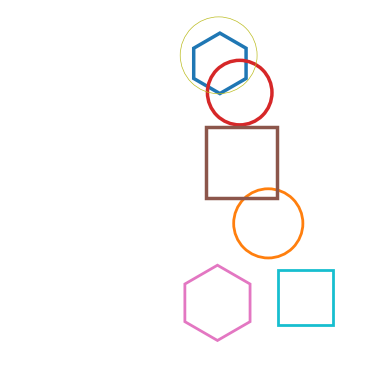[{"shape": "hexagon", "thickness": 2.5, "radius": 0.39, "center": [0.571, 0.835]}, {"shape": "circle", "thickness": 2, "radius": 0.45, "center": [0.697, 0.42]}, {"shape": "circle", "thickness": 2.5, "radius": 0.42, "center": [0.623, 0.759]}, {"shape": "square", "thickness": 2.5, "radius": 0.46, "center": [0.627, 0.579]}, {"shape": "hexagon", "thickness": 2, "radius": 0.49, "center": [0.565, 0.213]}, {"shape": "circle", "thickness": 0.5, "radius": 0.5, "center": [0.568, 0.856]}, {"shape": "square", "thickness": 2, "radius": 0.36, "center": [0.795, 0.227]}]